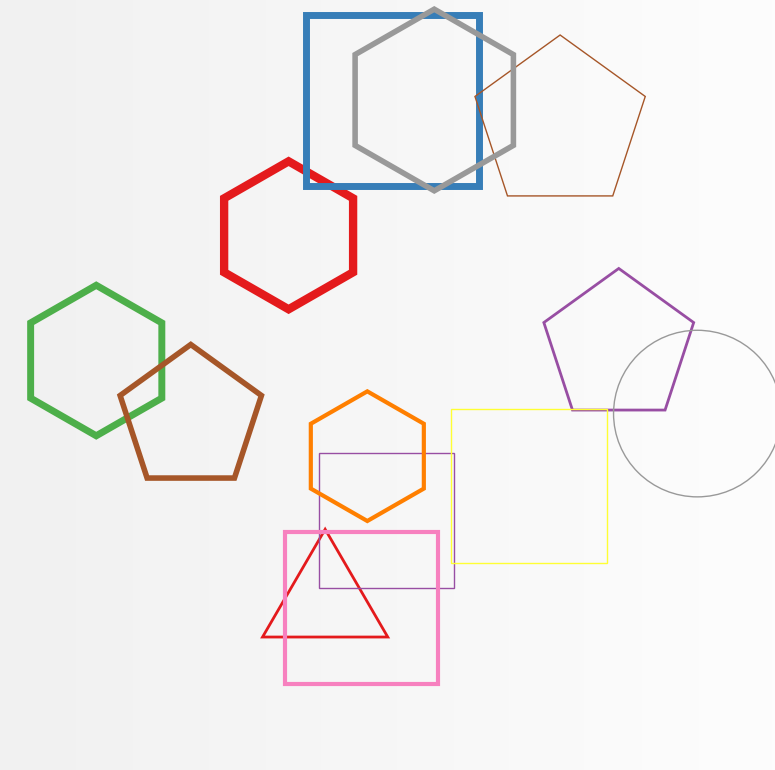[{"shape": "triangle", "thickness": 1, "radius": 0.47, "center": [0.42, 0.219]}, {"shape": "hexagon", "thickness": 3, "radius": 0.48, "center": [0.372, 0.694]}, {"shape": "square", "thickness": 2.5, "radius": 0.56, "center": [0.507, 0.869]}, {"shape": "hexagon", "thickness": 2.5, "radius": 0.49, "center": [0.124, 0.532]}, {"shape": "square", "thickness": 0.5, "radius": 0.44, "center": [0.499, 0.325]}, {"shape": "pentagon", "thickness": 1, "radius": 0.51, "center": [0.798, 0.55]}, {"shape": "hexagon", "thickness": 1.5, "radius": 0.42, "center": [0.474, 0.408]}, {"shape": "square", "thickness": 0.5, "radius": 0.5, "center": [0.683, 0.369]}, {"shape": "pentagon", "thickness": 0.5, "radius": 0.58, "center": [0.723, 0.839]}, {"shape": "pentagon", "thickness": 2, "radius": 0.48, "center": [0.246, 0.457]}, {"shape": "square", "thickness": 1.5, "radius": 0.49, "center": [0.467, 0.21]}, {"shape": "circle", "thickness": 0.5, "radius": 0.54, "center": [0.9, 0.463]}, {"shape": "hexagon", "thickness": 2, "radius": 0.59, "center": [0.56, 0.87]}]